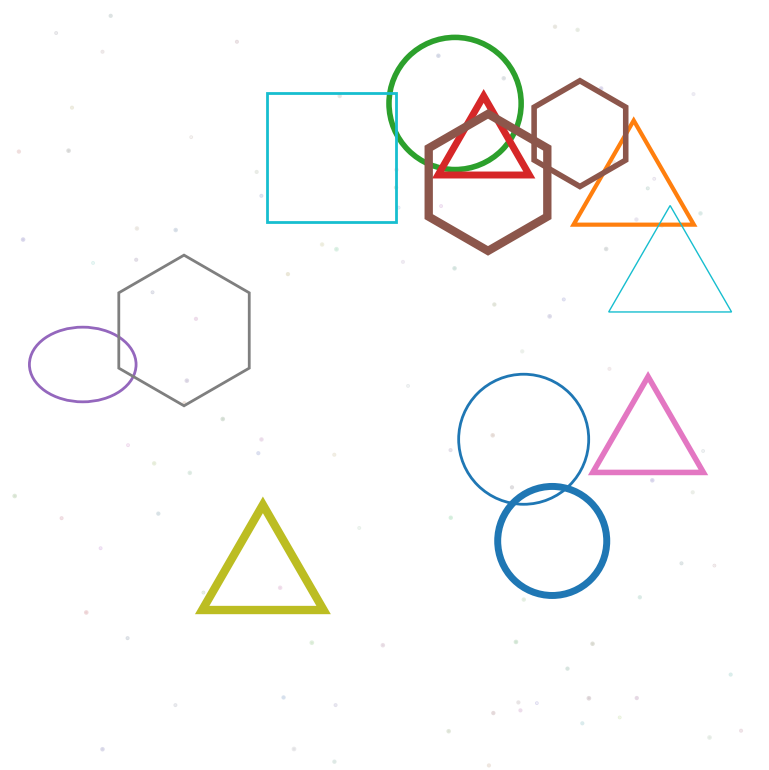[{"shape": "circle", "thickness": 1, "radius": 0.42, "center": [0.68, 0.43]}, {"shape": "circle", "thickness": 2.5, "radius": 0.35, "center": [0.717, 0.297]}, {"shape": "triangle", "thickness": 1.5, "radius": 0.45, "center": [0.823, 0.753]}, {"shape": "circle", "thickness": 2, "radius": 0.43, "center": [0.591, 0.866]}, {"shape": "triangle", "thickness": 2.5, "radius": 0.34, "center": [0.628, 0.807]}, {"shape": "oval", "thickness": 1, "radius": 0.35, "center": [0.107, 0.527]}, {"shape": "hexagon", "thickness": 2, "radius": 0.34, "center": [0.753, 0.826]}, {"shape": "hexagon", "thickness": 3, "radius": 0.44, "center": [0.634, 0.763]}, {"shape": "triangle", "thickness": 2, "radius": 0.41, "center": [0.842, 0.428]}, {"shape": "hexagon", "thickness": 1, "radius": 0.49, "center": [0.239, 0.571]}, {"shape": "triangle", "thickness": 3, "radius": 0.46, "center": [0.341, 0.253]}, {"shape": "triangle", "thickness": 0.5, "radius": 0.46, "center": [0.87, 0.641]}, {"shape": "square", "thickness": 1, "radius": 0.42, "center": [0.43, 0.796]}]